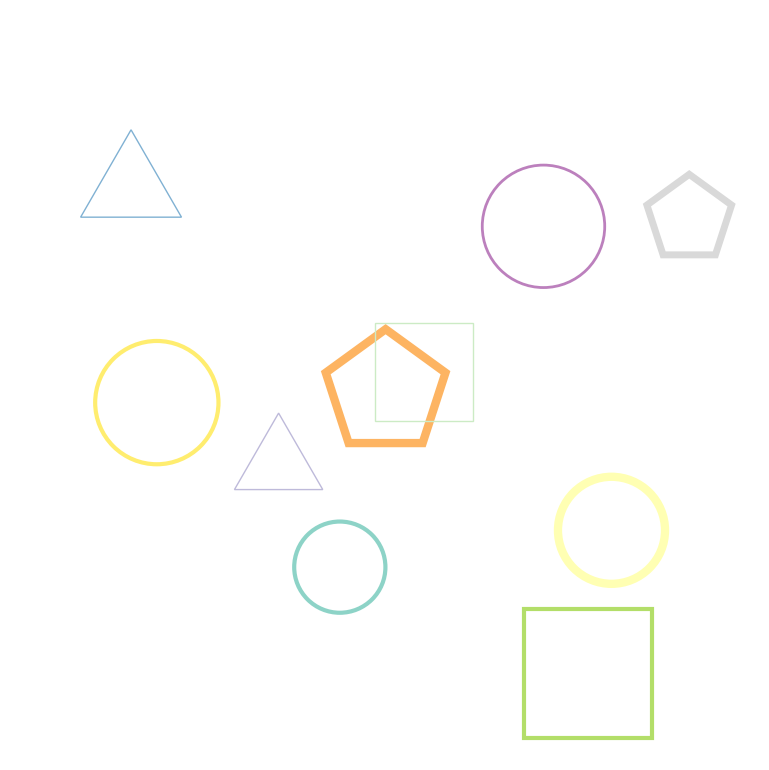[{"shape": "circle", "thickness": 1.5, "radius": 0.3, "center": [0.441, 0.263]}, {"shape": "circle", "thickness": 3, "radius": 0.35, "center": [0.794, 0.311]}, {"shape": "triangle", "thickness": 0.5, "radius": 0.33, "center": [0.362, 0.397]}, {"shape": "triangle", "thickness": 0.5, "radius": 0.38, "center": [0.17, 0.756]}, {"shape": "pentagon", "thickness": 3, "radius": 0.41, "center": [0.501, 0.491]}, {"shape": "square", "thickness": 1.5, "radius": 0.42, "center": [0.763, 0.125]}, {"shape": "pentagon", "thickness": 2.5, "radius": 0.29, "center": [0.895, 0.716]}, {"shape": "circle", "thickness": 1, "radius": 0.4, "center": [0.706, 0.706]}, {"shape": "square", "thickness": 0.5, "radius": 0.32, "center": [0.551, 0.517]}, {"shape": "circle", "thickness": 1.5, "radius": 0.4, "center": [0.204, 0.477]}]